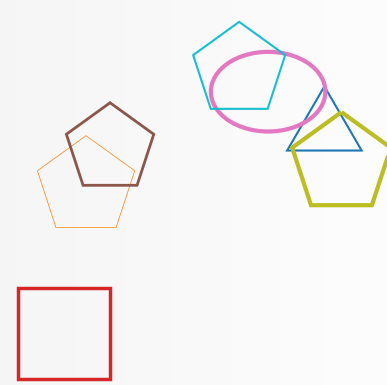[{"shape": "triangle", "thickness": 1.5, "radius": 0.56, "center": [0.837, 0.664]}, {"shape": "pentagon", "thickness": 0.5, "radius": 0.66, "center": [0.222, 0.516]}, {"shape": "square", "thickness": 2.5, "radius": 0.59, "center": [0.166, 0.133]}, {"shape": "pentagon", "thickness": 2, "radius": 0.59, "center": [0.284, 0.615]}, {"shape": "oval", "thickness": 3, "radius": 0.74, "center": [0.692, 0.762]}, {"shape": "pentagon", "thickness": 3, "radius": 0.67, "center": [0.881, 0.575]}, {"shape": "pentagon", "thickness": 1.5, "radius": 0.62, "center": [0.617, 0.818]}]